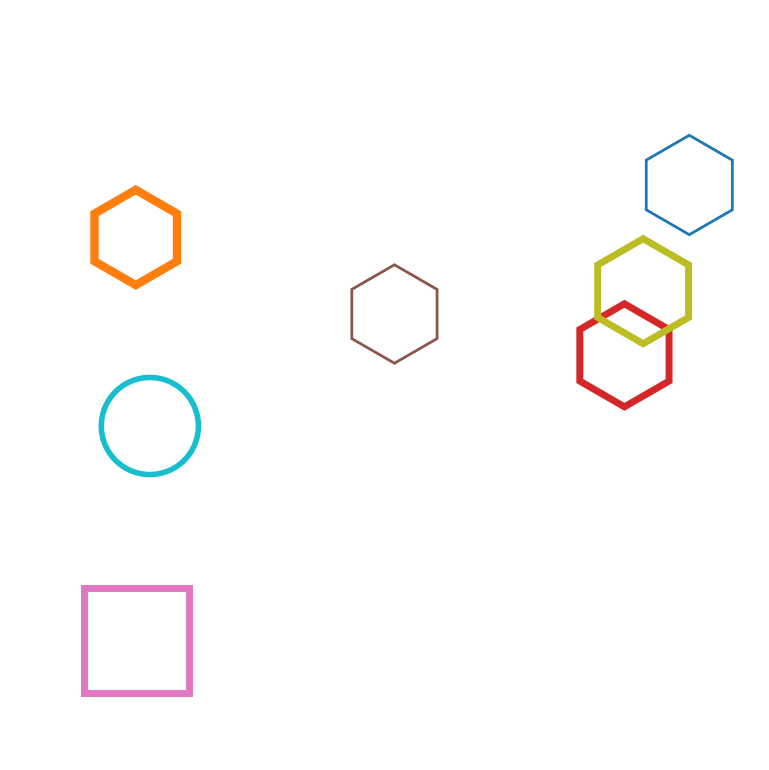[{"shape": "hexagon", "thickness": 1, "radius": 0.32, "center": [0.895, 0.76]}, {"shape": "hexagon", "thickness": 3, "radius": 0.31, "center": [0.176, 0.692]}, {"shape": "hexagon", "thickness": 2.5, "radius": 0.33, "center": [0.811, 0.539]}, {"shape": "hexagon", "thickness": 1, "radius": 0.32, "center": [0.512, 0.592]}, {"shape": "square", "thickness": 2.5, "radius": 0.34, "center": [0.177, 0.168]}, {"shape": "hexagon", "thickness": 2.5, "radius": 0.34, "center": [0.835, 0.622]}, {"shape": "circle", "thickness": 2, "radius": 0.32, "center": [0.195, 0.447]}]